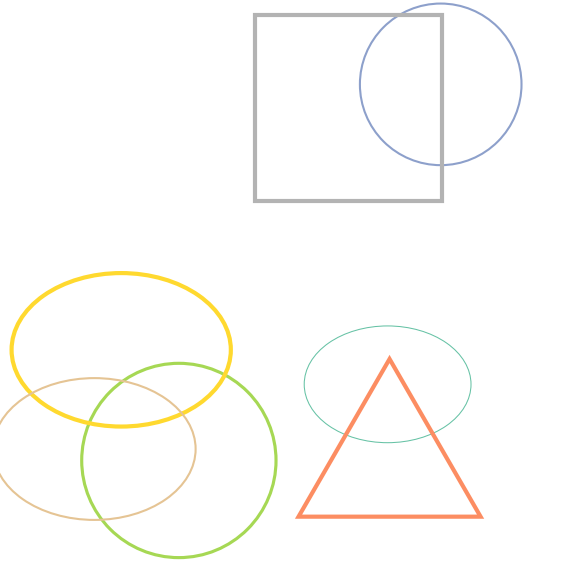[{"shape": "oval", "thickness": 0.5, "radius": 0.72, "center": [0.671, 0.334]}, {"shape": "triangle", "thickness": 2, "radius": 0.91, "center": [0.675, 0.195]}, {"shape": "circle", "thickness": 1, "radius": 0.7, "center": [0.763, 0.853]}, {"shape": "circle", "thickness": 1.5, "radius": 0.84, "center": [0.31, 0.202]}, {"shape": "oval", "thickness": 2, "radius": 0.95, "center": [0.21, 0.393]}, {"shape": "oval", "thickness": 1, "radius": 0.88, "center": [0.163, 0.222]}, {"shape": "square", "thickness": 2, "radius": 0.81, "center": [0.603, 0.812]}]